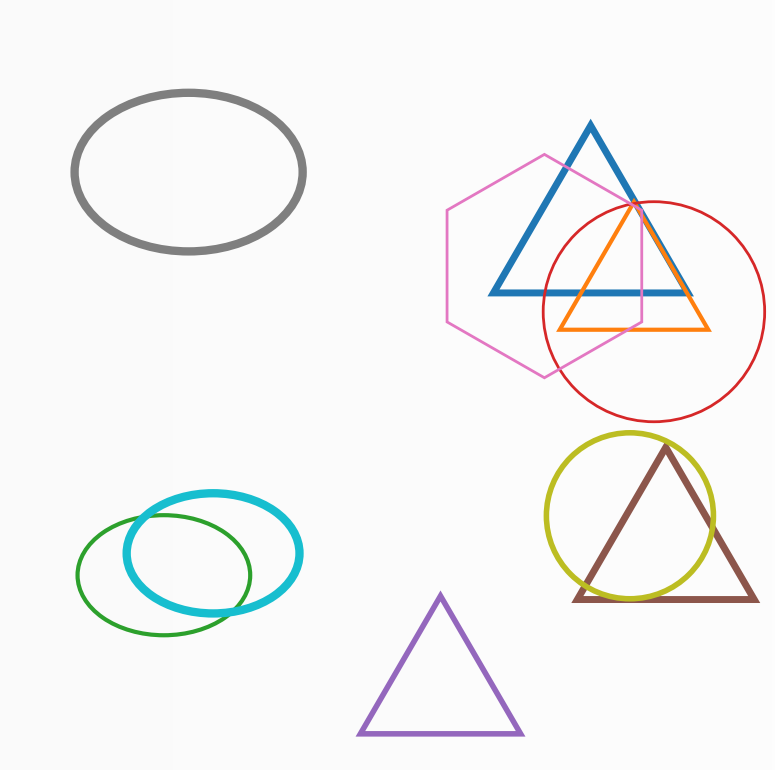[{"shape": "triangle", "thickness": 2.5, "radius": 0.72, "center": [0.762, 0.692]}, {"shape": "triangle", "thickness": 1.5, "radius": 0.55, "center": [0.818, 0.627]}, {"shape": "oval", "thickness": 1.5, "radius": 0.56, "center": [0.211, 0.253]}, {"shape": "circle", "thickness": 1, "radius": 0.71, "center": [0.844, 0.595]}, {"shape": "triangle", "thickness": 2, "radius": 0.6, "center": [0.568, 0.107]}, {"shape": "triangle", "thickness": 2.5, "radius": 0.66, "center": [0.859, 0.287]}, {"shape": "hexagon", "thickness": 1, "radius": 0.73, "center": [0.702, 0.654]}, {"shape": "oval", "thickness": 3, "radius": 0.74, "center": [0.243, 0.776]}, {"shape": "circle", "thickness": 2, "radius": 0.54, "center": [0.813, 0.33]}, {"shape": "oval", "thickness": 3, "radius": 0.56, "center": [0.275, 0.281]}]